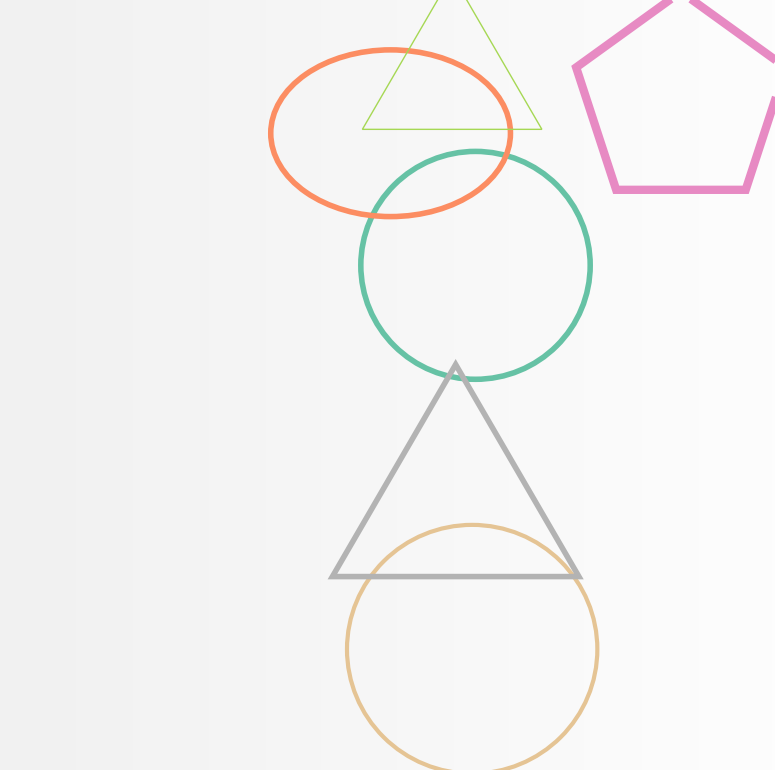[{"shape": "circle", "thickness": 2, "radius": 0.74, "center": [0.614, 0.655]}, {"shape": "oval", "thickness": 2, "radius": 0.77, "center": [0.504, 0.827]}, {"shape": "pentagon", "thickness": 3, "radius": 0.71, "center": [0.879, 0.868]}, {"shape": "triangle", "thickness": 0.5, "radius": 0.67, "center": [0.583, 0.899]}, {"shape": "circle", "thickness": 1.5, "radius": 0.81, "center": [0.609, 0.157]}, {"shape": "triangle", "thickness": 2, "radius": 0.92, "center": [0.588, 0.343]}]